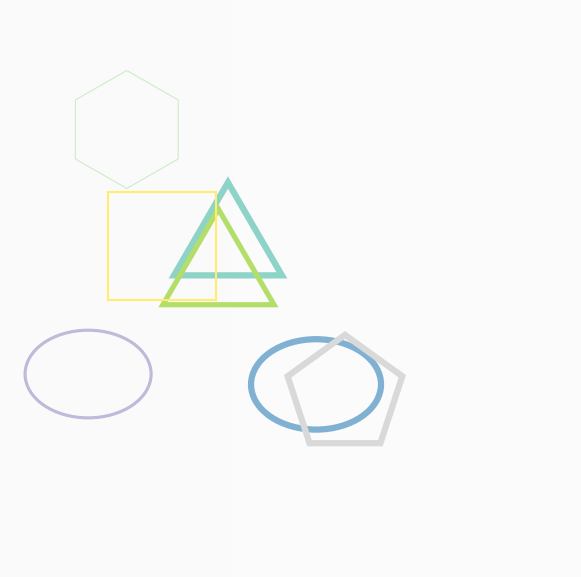[{"shape": "triangle", "thickness": 3, "radius": 0.54, "center": [0.392, 0.576]}, {"shape": "oval", "thickness": 1.5, "radius": 0.54, "center": [0.152, 0.351]}, {"shape": "oval", "thickness": 3, "radius": 0.56, "center": [0.544, 0.334]}, {"shape": "triangle", "thickness": 2.5, "radius": 0.55, "center": [0.376, 0.527]}, {"shape": "pentagon", "thickness": 3, "radius": 0.52, "center": [0.593, 0.316]}, {"shape": "hexagon", "thickness": 0.5, "radius": 0.51, "center": [0.218, 0.775]}, {"shape": "square", "thickness": 1, "radius": 0.46, "center": [0.278, 0.573]}]